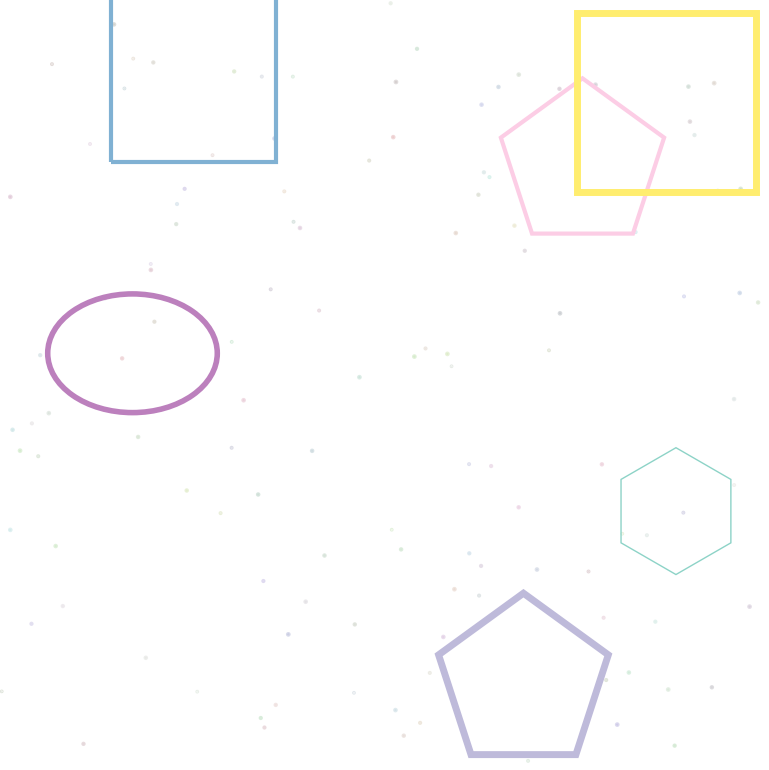[{"shape": "hexagon", "thickness": 0.5, "radius": 0.41, "center": [0.878, 0.336]}, {"shape": "pentagon", "thickness": 2.5, "radius": 0.58, "center": [0.68, 0.114]}, {"shape": "square", "thickness": 1.5, "radius": 0.54, "center": [0.251, 0.897]}, {"shape": "pentagon", "thickness": 1.5, "radius": 0.56, "center": [0.756, 0.787]}, {"shape": "oval", "thickness": 2, "radius": 0.55, "center": [0.172, 0.541]}, {"shape": "square", "thickness": 2.5, "radius": 0.58, "center": [0.866, 0.867]}]